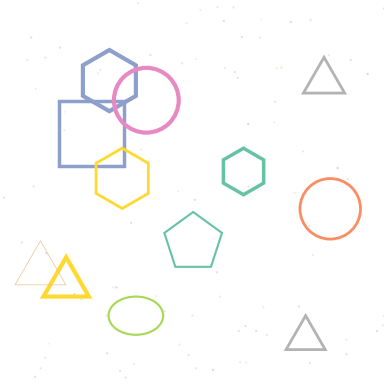[{"shape": "pentagon", "thickness": 1.5, "radius": 0.39, "center": [0.502, 0.371]}, {"shape": "hexagon", "thickness": 2.5, "radius": 0.3, "center": [0.633, 0.555]}, {"shape": "circle", "thickness": 2, "radius": 0.39, "center": [0.858, 0.458]}, {"shape": "hexagon", "thickness": 3, "radius": 0.4, "center": [0.284, 0.791]}, {"shape": "square", "thickness": 2.5, "radius": 0.42, "center": [0.237, 0.653]}, {"shape": "circle", "thickness": 3, "radius": 0.42, "center": [0.38, 0.74]}, {"shape": "oval", "thickness": 1.5, "radius": 0.35, "center": [0.353, 0.18]}, {"shape": "hexagon", "thickness": 2, "radius": 0.39, "center": [0.317, 0.537]}, {"shape": "triangle", "thickness": 3, "radius": 0.34, "center": [0.172, 0.264]}, {"shape": "triangle", "thickness": 0.5, "radius": 0.38, "center": [0.105, 0.298]}, {"shape": "triangle", "thickness": 2, "radius": 0.29, "center": [0.794, 0.121]}, {"shape": "triangle", "thickness": 2, "radius": 0.31, "center": [0.842, 0.789]}]